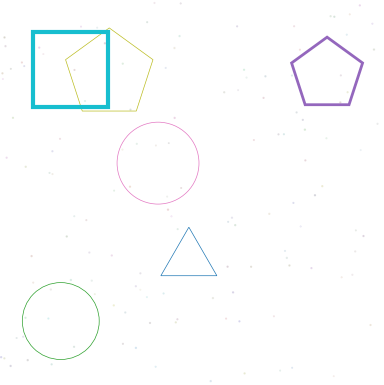[{"shape": "triangle", "thickness": 0.5, "radius": 0.42, "center": [0.491, 0.326]}, {"shape": "circle", "thickness": 0.5, "radius": 0.5, "center": [0.158, 0.166]}, {"shape": "pentagon", "thickness": 2, "radius": 0.48, "center": [0.85, 0.806]}, {"shape": "circle", "thickness": 0.5, "radius": 0.53, "center": [0.41, 0.576]}, {"shape": "pentagon", "thickness": 0.5, "radius": 0.6, "center": [0.284, 0.808]}, {"shape": "square", "thickness": 3, "radius": 0.48, "center": [0.183, 0.82]}]